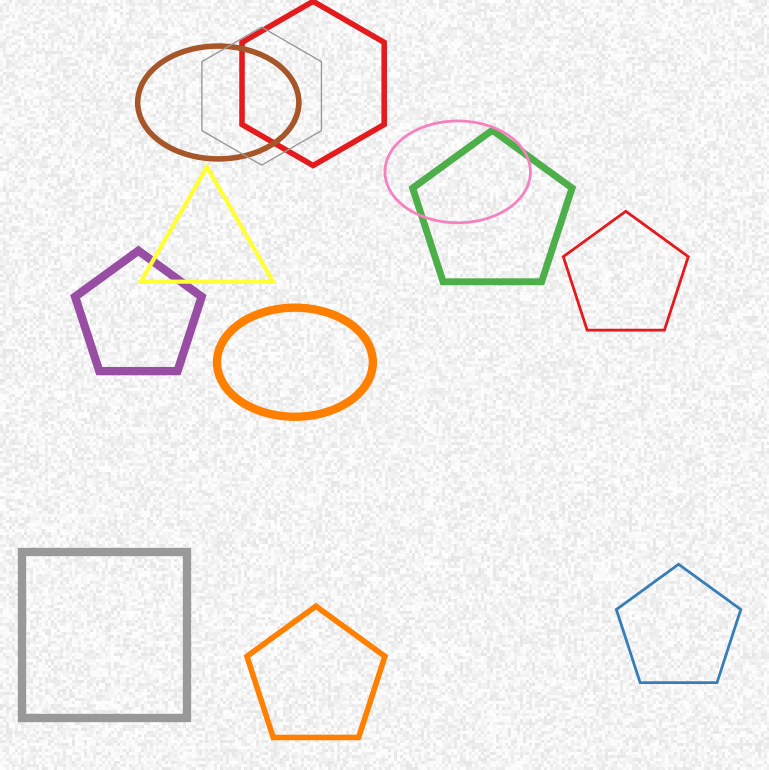[{"shape": "pentagon", "thickness": 1, "radius": 0.43, "center": [0.813, 0.64]}, {"shape": "hexagon", "thickness": 2, "radius": 0.53, "center": [0.407, 0.892]}, {"shape": "pentagon", "thickness": 1, "radius": 0.42, "center": [0.881, 0.182]}, {"shape": "pentagon", "thickness": 2.5, "radius": 0.54, "center": [0.639, 0.722]}, {"shape": "pentagon", "thickness": 3, "radius": 0.43, "center": [0.18, 0.588]}, {"shape": "pentagon", "thickness": 2, "radius": 0.47, "center": [0.41, 0.118]}, {"shape": "oval", "thickness": 3, "radius": 0.51, "center": [0.383, 0.53]}, {"shape": "triangle", "thickness": 1.5, "radius": 0.5, "center": [0.269, 0.684]}, {"shape": "oval", "thickness": 2, "radius": 0.52, "center": [0.283, 0.867]}, {"shape": "oval", "thickness": 1, "radius": 0.47, "center": [0.594, 0.777]}, {"shape": "hexagon", "thickness": 0.5, "radius": 0.45, "center": [0.34, 0.875]}, {"shape": "square", "thickness": 3, "radius": 0.54, "center": [0.136, 0.175]}]